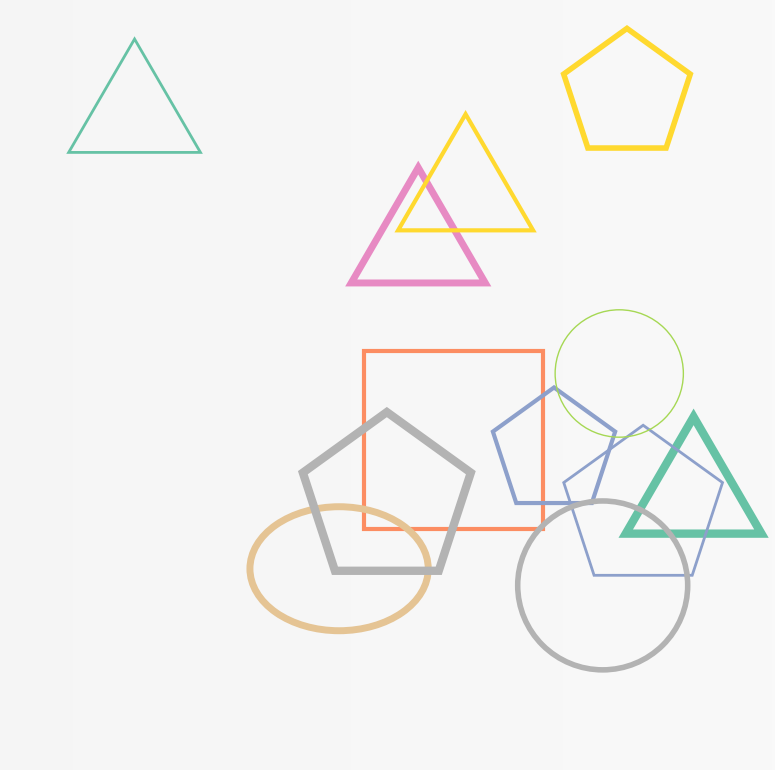[{"shape": "triangle", "thickness": 3, "radius": 0.51, "center": [0.895, 0.358]}, {"shape": "triangle", "thickness": 1, "radius": 0.49, "center": [0.174, 0.851]}, {"shape": "square", "thickness": 1.5, "radius": 0.58, "center": [0.585, 0.428]}, {"shape": "pentagon", "thickness": 1, "radius": 0.54, "center": [0.83, 0.34]}, {"shape": "pentagon", "thickness": 1.5, "radius": 0.41, "center": [0.715, 0.414]}, {"shape": "triangle", "thickness": 2.5, "radius": 0.5, "center": [0.54, 0.682]}, {"shape": "circle", "thickness": 0.5, "radius": 0.41, "center": [0.799, 0.515]}, {"shape": "triangle", "thickness": 1.5, "radius": 0.5, "center": [0.601, 0.751]}, {"shape": "pentagon", "thickness": 2, "radius": 0.43, "center": [0.809, 0.877]}, {"shape": "oval", "thickness": 2.5, "radius": 0.58, "center": [0.438, 0.261]}, {"shape": "circle", "thickness": 2, "radius": 0.55, "center": [0.778, 0.24]}, {"shape": "pentagon", "thickness": 3, "radius": 0.57, "center": [0.499, 0.351]}]